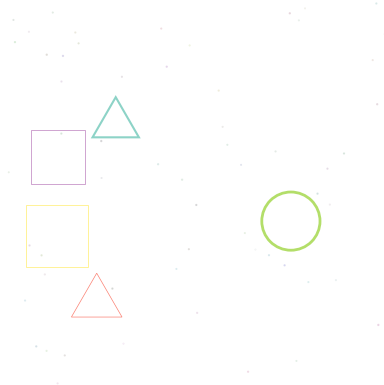[{"shape": "triangle", "thickness": 1.5, "radius": 0.35, "center": [0.301, 0.678]}, {"shape": "triangle", "thickness": 0.5, "radius": 0.38, "center": [0.251, 0.214]}, {"shape": "circle", "thickness": 2, "radius": 0.38, "center": [0.756, 0.426]}, {"shape": "square", "thickness": 0.5, "radius": 0.35, "center": [0.151, 0.593]}, {"shape": "square", "thickness": 0.5, "radius": 0.4, "center": [0.148, 0.388]}]